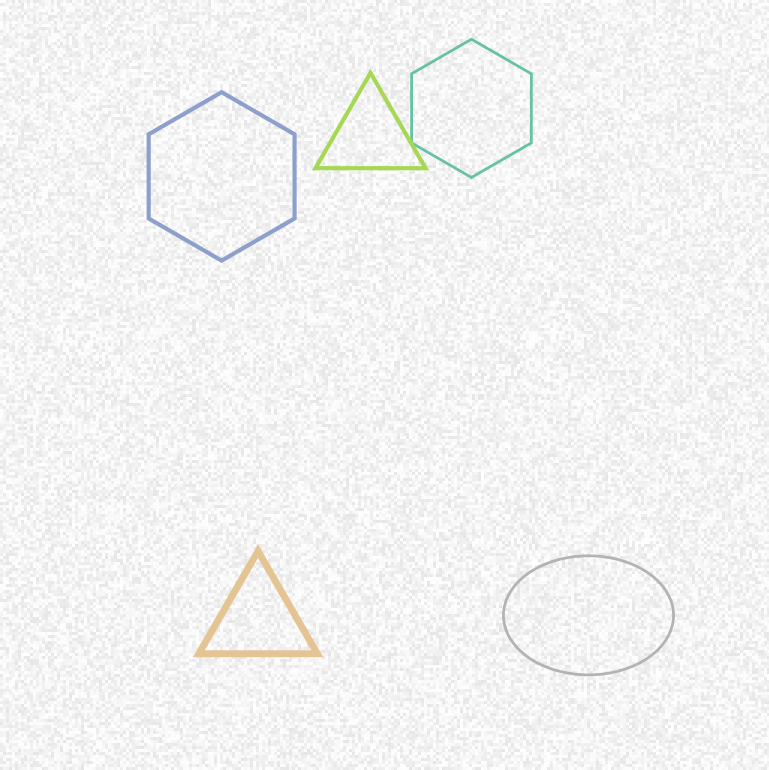[{"shape": "hexagon", "thickness": 1, "radius": 0.45, "center": [0.612, 0.859]}, {"shape": "hexagon", "thickness": 1.5, "radius": 0.55, "center": [0.288, 0.771]}, {"shape": "triangle", "thickness": 1.5, "radius": 0.41, "center": [0.481, 0.823]}, {"shape": "triangle", "thickness": 2.5, "radius": 0.44, "center": [0.335, 0.195]}, {"shape": "oval", "thickness": 1, "radius": 0.55, "center": [0.764, 0.201]}]